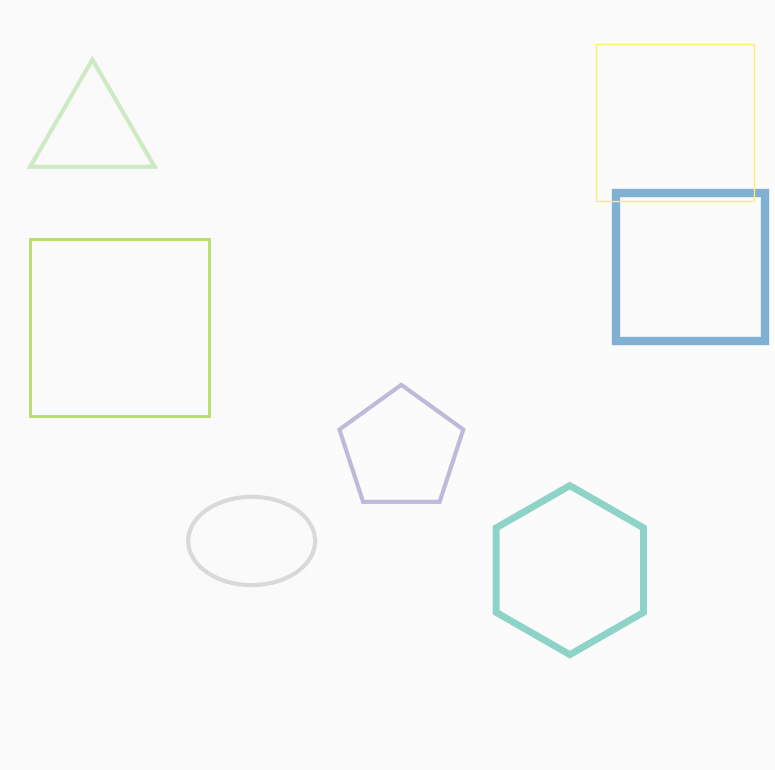[{"shape": "hexagon", "thickness": 2.5, "radius": 0.55, "center": [0.735, 0.26]}, {"shape": "pentagon", "thickness": 1.5, "radius": 0.42, "center": [0.518, 0.416]}, {"shape": "square", "thickness": 3, "radius": 0.48, "center": [0.891, 0.653]}, {"shape": "square", "thickness": 1, "radius": 0.58, "center": [0.154, 0.575]}, {"shape": "oval", "thickness": 1.5, "radius": 0.41, "center": [0.325, 0.297]}, {"shape": "triangle", "thickness": 1.5, "radius": 0.46, "center": [0.119, 0.83]}, {"shape": "square", "thickness": 0.5, "radius": 0.51, "center": [0.871, 0.841]}]